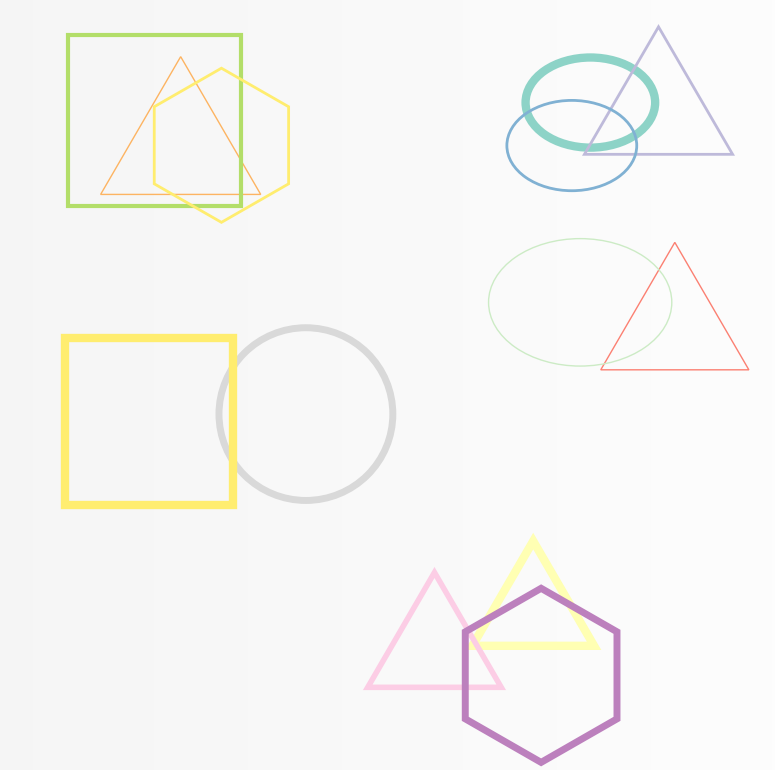[{"shape": "oval", "thickness": 3, "radius": 0.42, "center": [0.762, 0.867]}, {"shape": "triangle", "thickness": 3, "radius": 0.45, "center": [0.688, 0.207]}, {"shape": "triangle", "thickness": 1, "radius": 0.55, "center": [0.85, 0.855]}, {"shape": "triangle", "thickness": 0.5, "radius": 0.55, "center": [0.871, 0.575]}, {"shape": "oval", "thickness": 1, "radius": 0.42, "center": [0.738, 0.811]}, {"shape": "triangle", "thickness": 0.5, "radius": 0.6, "center": [0.233, 0.807]}, {"shape": "square", "thickness": 1.5, "radius": 0.56, "center": [0.199, 0.843]}, {"shape": "triangle", "thickness": 2, "radius": 0.5, "center": [0.561, 0.157]}, {"shape": "circle", "thickness": 2.5, "radius": 0.56, "center": [0.395, 0.462]}, {"shape": "hexagon", "thickness": 2.5, "radius": 0.57, "center": [0.698, 0.123]}, {"shape": "oval", "thickness": 0.5, "radius": 0.59, "center": [0.749, 0.607]}, {"shape": "hexagon", "thickness": 1, "radius": 0.5, "center": [0.286, 0.811]}, {"shape": "square", "thickness": 3, "radius": 0.54, "center": [0.192, 0.453]}]